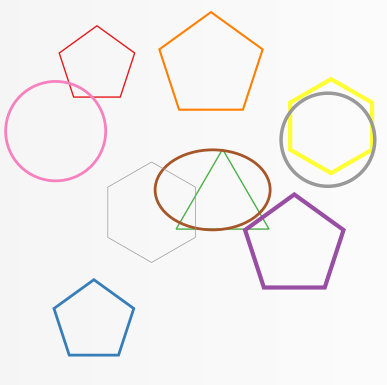[{"shape": "pentagon", "thickness": 1, "radius": 0.51, "center": [0.25, 0.831]}, {"shape": "pentagon", "thickness": 2, "radius": 0.54, "center": [0.242, 0.165]}, {"shape": "triangle", "thickness": 1, "radius": 0.69, "center": [0.574, 0.474]}, {"shape": "pentagon", "thickness": 3, "radius": 0.67, "center": [0.76, 0.361]}, {"shape": "pentagon", "thickness": 1.5, "radius": 0.7, "center": [0.545, 0.828]}, {"shape": "hexagon", "thickness": 3, "radius": 0.61, "center": [0.854, 0.672]}, {"shape": "oval", "thickness": 2, "radius": 0.74, "center": [0.549, 0.507]}, {"shape": "circle", "thickness": 2, "radius": 0.65, "center": [0.144, 0.659]}, {"shape": "hexagon", "thickness": 0.5, "radius": 0.65, "center": [0.391, 0.449]}, {"shape": "circle", "thickness": 2.5, "radius": 0.6, "center": [0.846, 0.637]}]